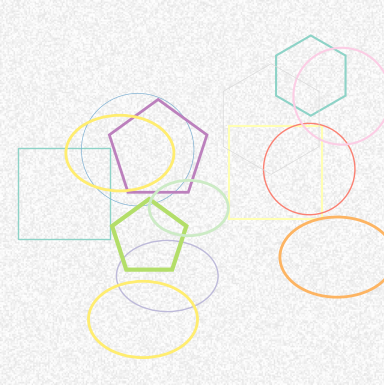[{"shape": "hexagon", "thickness": 1.5, "radius": 0.52, "center": [0.807, 0.804]}, {"shape": "square", "thickness": 1, "radius": 0.6, "center": [0.166, 0.497]}, {"shape": "square", "thickness": 1.5, "radius": 0.6, "center": [0.716, 0.552]}, {"shape": "oval", "thickness": 1, "radius": 0.66, "center": [0.434, 0.283]}, {"shape": "circle", "thickness": 1, "radius": 0.59, "center": [0.803, 0.561]}, {"shape": "circle", "thickness": 0.5, "radius": 0.73, "center": [0.358, 0.611]}, {"shape": "oval", "thickness": 2, "radius": 0.74, "center": [0.876, 0.332]}, {"shape": "pentagon", "thickness": 3, "radius": 0.51, "center": [0.388, 0.382]}, {"shape": "circle", "thickness": 1.5, "radius": 0.63, "center": [0.888, 0.75]}, {"shape": "hexagon", "thickness": 0.5, "radius": 0.72, "center": [0.704, 0.691]}, {"shape": "pentagon", "thickness": 2, "radius": 0.67, "center": [0.411, 0.608]}, {"shape": "oval", "thickness": 2, "radius": 0.51, "center": [0.49, 0.46]}, {"shape": "oval", "thickness": 2, "radius": 0.71, "center": [0.371, 0.17]}, {"shape": "oval", "thickness": 2, "radius": 0.7, "center": [0.311, 0.602]}]